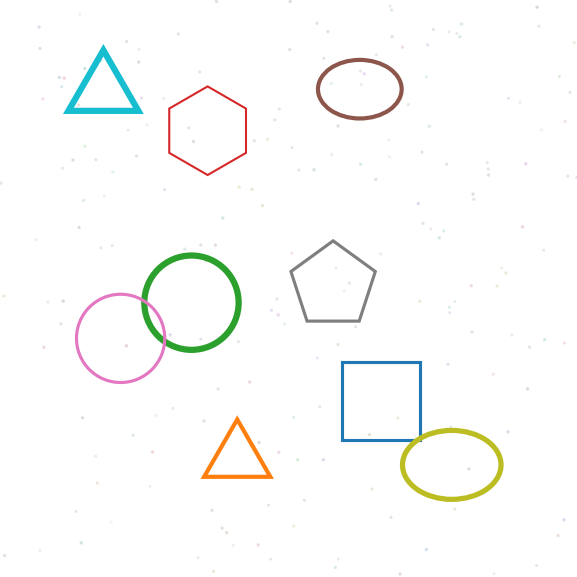[{"shape": "square", "thickness": 1.5, "radius": 0.33, "center": [0.66, 0.305]}, {"shape": "triangle", "thickness": 2, "radius": 0.33, "center": [0.411, 0.207]}, {"shape": "circle", "thickness": 3, "radius": 0.41, "center": [0.332, 0.475]}, {"shape": "hexagon", "thickness": 1, "radius": 0.38, "center": [0.36, 0.773]}, {"shape": "oval", "thickness": 2, "radius": 0.36, "center": [0.623, 0.845]}, {"shape": "circle", "thickness": 1.5, "radius": 0.38, "center": [0.209, 0.413]}, {"shape": "pentagon", "thickness": 1.5, "radius": 0.38, "center": [0.577, 0.505]}, {"shape": "oval", "thickness": 2.5, "radius": 0.43, "center": [0.782, 0.194]}, {"shape": "triangle", "thickness": 3, "radius": 0.35, "center": [0.179, 0.842]}]